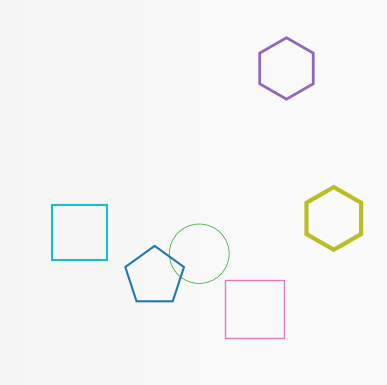[{"shape": "pentagon", "thickness": 1.5, "radius": 0.4, "center": [0.399, 0.282]}, {"shape": "circle", "thickness": 0.5, "radius": 0.39, "center": [0.514, 0.341]}, {"shape": "hexagon", "thickness": 2, "radius": 0.4, "center": [0.739, 0.822]}, {"shape": "square", "thickness": 1, "radius": 0.38, "center": [0.656, 0.197]}, {"shape": "hexagon", "thickness": 3, "radius": 0.41, "center": [0.861, 0.433]}, {"shape": "square", "thickness": 1.5, "radius": 0.36, "center": [0.206, 0.395]}]